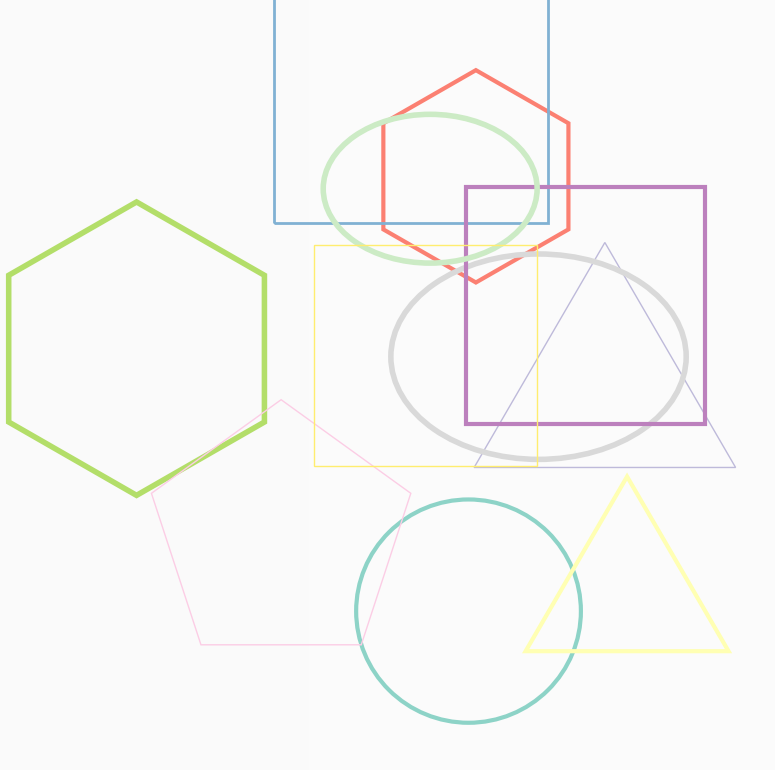[{"shape": "circle", "thickness": 1.5, "radius": 0.72, "center": [0.605, 0.206]}, {"shape": "triangle", "thickness": 1.5, "radius": 0.76, "center": [0.809, 0.23]}, {"shape": "triangle", "thickness": 0.5, "radius": 0.97, "center": [0.78, 0.49]}, {"shape": "hexagon", "thickness": 1.5, "radius": 0.69, "center": [0.614, 0.771]}, {"shape": "square", "thickness": 1, "radius": 0.89, "center": [0.53, 0.887]}, {"shape": "hexagon", "thickness": 2, "radius": 0.95, "center": [0.176, 0.547]}, {"shape": "pentagon", "thickness": 0.5, "radius": 0.88, "center": [0.363, 0.305]}, {"shape": "oval", "thickness": 2, "radius": 0.95, "center": [0.695, 0.537]}, {"shape": "square", "thickness": 1.5, "radius": 0.77, "center": [0.755, 0.603]}, {"shape": "oval", "thickness": 2, "radius": 0.69, "center": [0.555, 0.755]}, {"shape": "square", "thickness": 0.5, "radius": 0.72, "center": [0.549, 0.538]}]